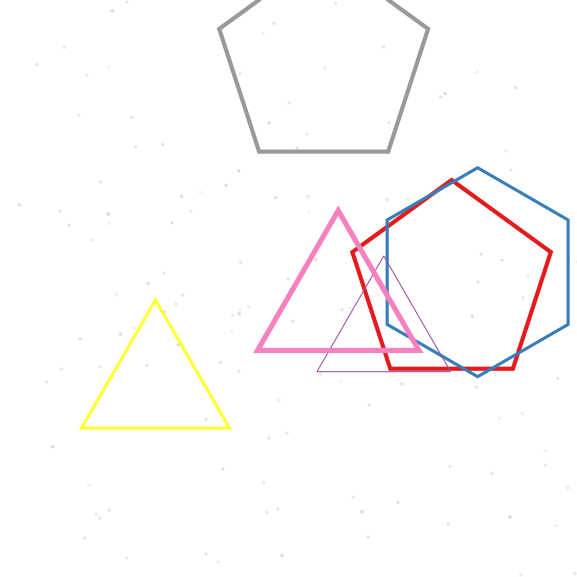[{"shape": "pentagon", "thickness": 2, "radius": 0.9, "center": [0.782, 0.507]}, {"shape": "hexagon", "thickness": 1.5, "radius": 0.9, "center": [0.827, 0.528]}, {"shape": "triangle", "thickness": 0.5, "radius": 0.67, "center": [0.665, 0.422]}, {"shape": "triangle", "thickness": 1.5, "radius": 0.74, "center": [0.269, 0.332]}, {"shape": "triangle", "thickness": 2.5, "radius": 0.81, "center": [0.586, 0.473]}, {"shape": "pentagon", "thickness": 2, "radius": 0.95, "center": [0.56, 0.89]}]